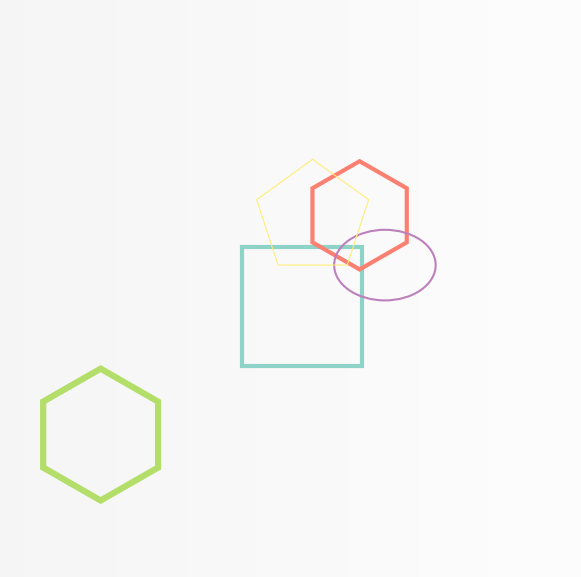[{"shape": "square", "thickness": 2, "radius": 0.52, "center": [0.52, 0.469]}, {"shape": "hexagon", "thickness": 2, "radius": 0.47, "center": [0.619, 0.626]}, {"shape": "hexagon", "thickness": 3, "radius": 0.57, "center": [0.173, 0.247]}, {"shape": "oval", "thickness": 1, "radius": 0.44, "center": [0.662, 0.54]}, {"shape": "pentagon", "thickness": 0.5, "radius": 0.51, "center": [0.538, 0.622]}]